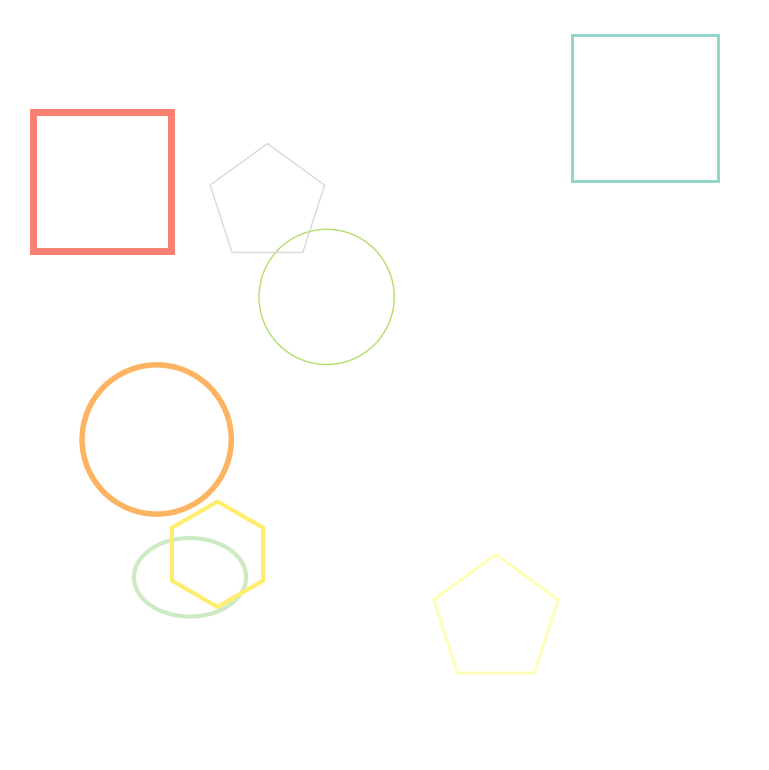[{"shape": "square", "thickness": 1, "radius": 0.48, "center": [0.838, 0.86]}, {"shape": "pentagon", "thickness": 1, "radius": 0.42, "center": [0.644, 0.195]}, {"shape": "square", "thickness": 2.5, "radius": 0.45, "center": [0.133, 0.764]}, {"shape": "circle", "thickness": 2, "radius": 0.48, "center": [0.203, 0.429]}, {"shape": "circle", "thickness": 0.5, "radius": 0.44, "center": [0.424, 0.614]}, {"shape": "pentagon", "thickness": 0.5, "radius": 0.39, "center": [0.347, 0.735]}, {"shape": "oval", "thickness": 1.5, "radius": 0.36, "center": [0.247, 0.25]}, {"shape": "hexagon", "thickness": 1.5, "radius": 0.34, "center": [0.283, 0.28]}]